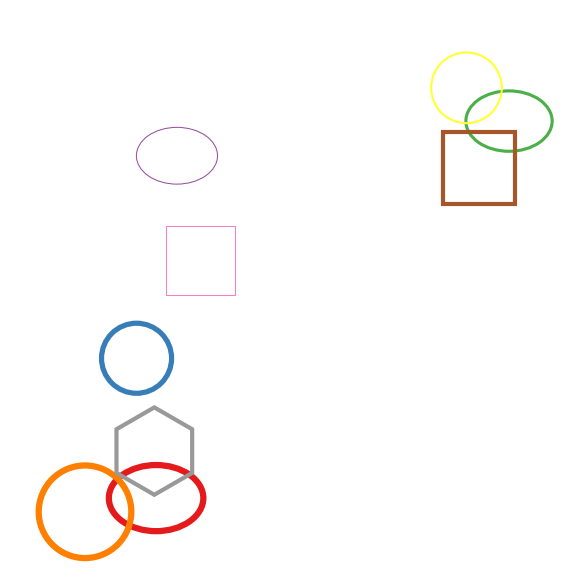[{"shape": "oval", "thickness": 3, "radius": 0.41, "center": [0.27, 0.137]}, {"shape": "circle", "thickness": 2.5, "radius": 0.3, "center": [0.236, 0.379]}, {"shape": "oval", "thickness": 1.5, "radius": 0.37, "center": [0.881, 0.789]}, {"shape": "oval", "thickness": 0.5, "radius": 0.35, "center": [0.306, 0.729]}, {"shape": "circle", "thickness": 3, "radius": 0.4, "center": [0.147, 0.113]}, {"shape": "circle", "thickness": 1, "radius": 0.31, "center": [0.808, 0.847]}, {"shape": "square", "thickness": 2, "radius": 0.31, "center": [0.83, 0.709]}, {"shape": "square", "thickness": 0.5, "radius": 0.3, "center": [0.347, 0.547]}, {"shape": "hexagon", "thickness": 2, "radius": 0.38, "center": [0.267, 0.218]}]